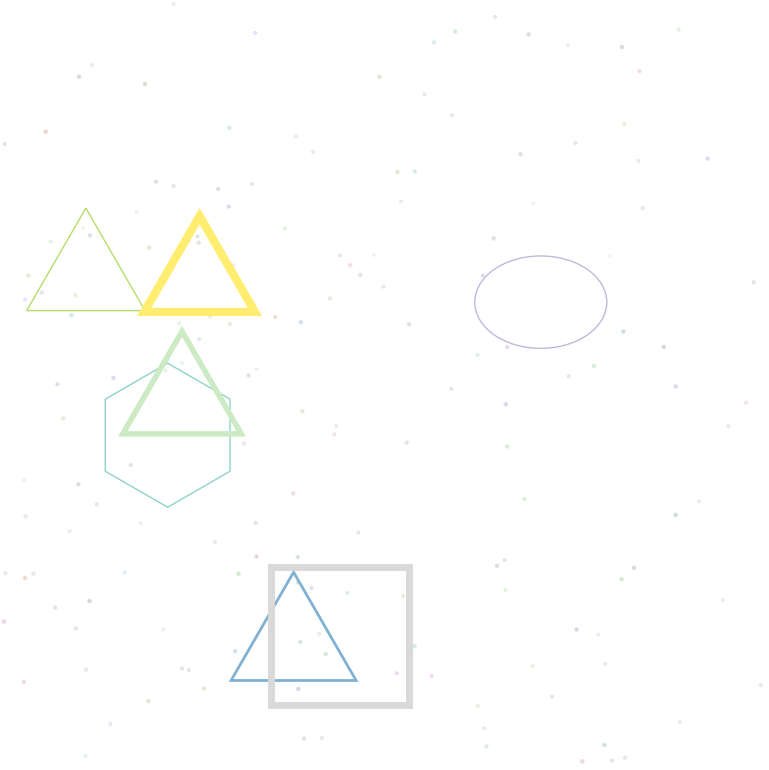[{"shape": "hexagon", "thickness": 0.5, "radius": 0.47, "center": [0.218, 0.435]}, {"shape": "oval", "thickness": 0.5, "radius": 0.43, "center": [0.702, 0.608]}, {"shape": "triangle", "thickness": 1, "radius": 0.47, "center": [0.381, 0.163]}, {"shape": "triangle", "thickness": 0.5, "radius": 0.44, "center": [0.111, 0.641]}, {"shape": "square", "thickness": 2.5, "radius": 0.45, "center": [0.441, 0.174]}, {"shape": "triangle", "thickness": 2, "radius": 0.44, "center": [0.236, 0.481]}, {"shape": "triangle", "thickness": 3, "radius": 0.41, "center": [0.259, 0.636]}]